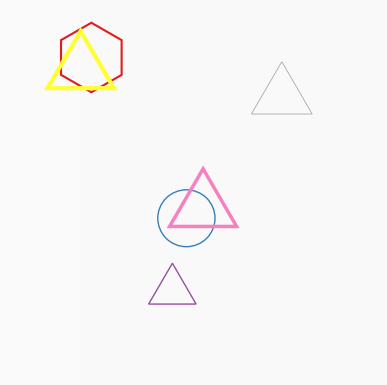[{"shape": "hexagon", "thickness": 1.5, "radius": 0.45, "center": [0.236, 0.851]}, {"shape": "circle", "thickness": 1, "radius": 0.37, "center": [0.481, 0.433]}, {"shape": "triangle", "thickness": 1, "radius": 0.35, "center": [0.445, 0.246]}, {"shape": "triangle", "thickness": 3, "radius": 0.49, "center": [0.208, 0.82]}, {"shape": "triangle", "thickness": 2.5, "radius": 0.5, "center": [0.524, 0.462]}, {"shape": "triangle", "thickness": 0.5, "radius": 0.45, "center": [0.727, 0.749]}]